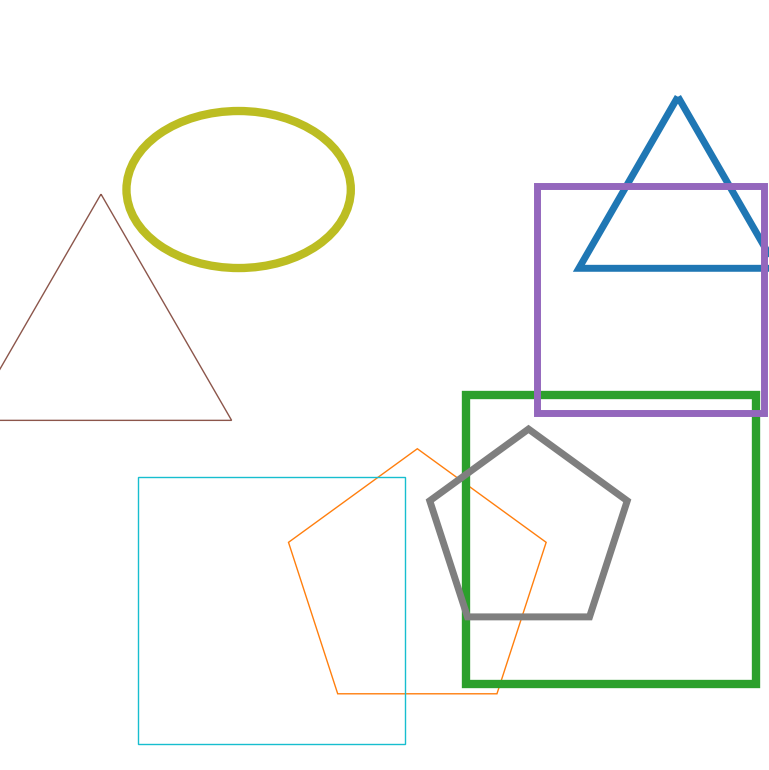[{"shape": "triangle", "thickness": 2.5, "radius": 0.74, "center": [0.88, 0.726]}, {"shape": "pentagon", "thickness": 0.5, "radius": 0.88, "center": [0.542, 0.241]}, {"shape": "square", "thickness": 3, "radius": 0.94, "center": [0.794, 0.299]}, {"shape": "square", "thickness": 2.5, "radius": 0.74, "center": [0.844, 0.612]}, {"shape": "triangle", "thickness": 0.5, "radius": 0.98, "center": [0.131, 0.552]}, {"shape": "pentagon", "thickness": 2.5, "radius": 0.67, "center": [0.686, 0.308]}, {"shape": "oval", "thickness": 3, "radius": 0.73, "center": [0.31, 0.754]}, {"shape": "square", "thickness": 0.5, "radius": 0.87, "center": [0.352, 0.207]}]